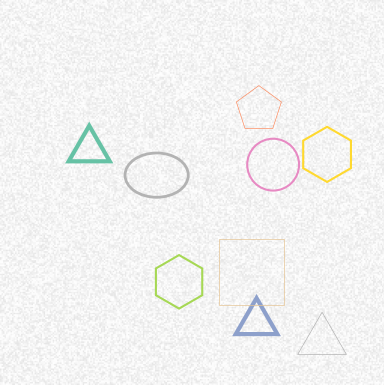[{"shape": "triangle", "thickness": 3, "radius": 0.31, "center": [0.232, 0.612]}, {"shape": "pentagon", "thickness": 0.5, "radius": 0.31, "center": [0.672, 0.716]}, {"shape": "triangle", "thickness": 3, "radius": 0.31, "center": [0.666, 0.163]}, {"shape": "circle", "thickness": 1.5, "radius": 0.34, "center": [0.709, 0.572]}, {"shape": "hexagon", "thickness": 1.5, "radius": 0.35, "center": [0.465, 0.268]}, {"shape": "hexagon", "thickness": 1.5, "radius": 0.36, "center": [0.85, 0.599]}, {"shape": "square", "thickness": 0.5, "radius": 0.42, "center": [0.653, 0.293]}, {"shape": "triangle", "thickness": 0.5, "radius": 0.37, "center": [0.837, 0.116]}, {"shape": "oval", "thickness": 2, "radius": 0.41, "center": [0.407, 0.545]}]